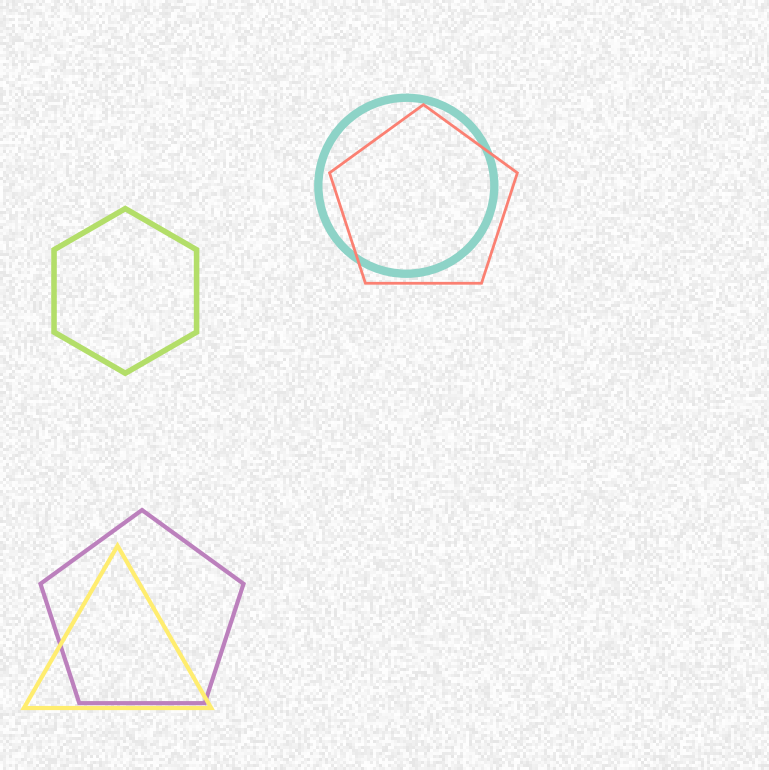[{"shape": "circle", "thickness": 3, "radius": 0.57, "center": [0.528, 0.759]}, {"shape": "pentagon", "thickness": 1, "radius": 0.64, "center": [0.55, 0.736]}, {"shape": "hexagon", "thickness": 2, "radius": 0.53, "center": [0.163, 0.622]}, {"shape": "pentagon", "thickness": 1.5, "radius": 0.69, "center": [0.184, 0.199]}, {"shape": "triangle", "thickness": 1.5, "radius": 0.7, "center": [0.153, 0.151]}]